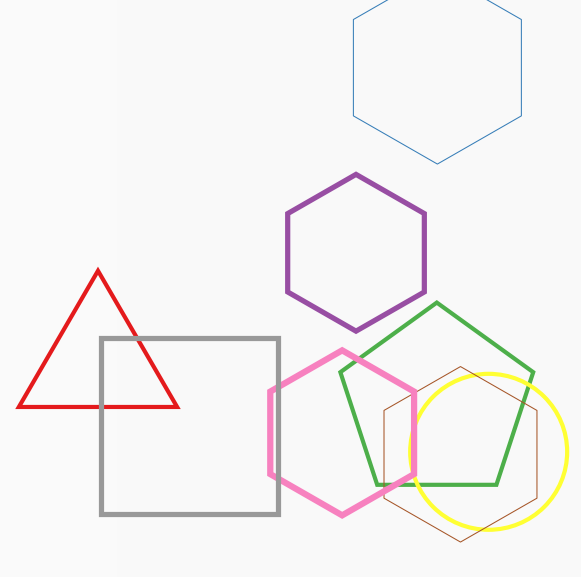[{"shape": "triangle", "thickness": 2, "radius": 0.79, "center": [0.169, 0.373]}, {"shape": "hexagon", "thickness": 0.5, "radius": 0.83, "center": [0.752, 0.882]}, {"shape": "pentagon", "thickness": 2, "radius": 0.87, "center": [0.751, 0.301]}, {"shape": "hexagon", "thickness": 2.5, "radius": 0.68, "center": [0.612, 0.561]}, {"shape": "circle", "thickness": 2, "radius": 0.68, "center": [0.841, 0.217]}, {"shape": "hexagon", "thickness": 0.5, "radius": 0.76, "center": [0.792, 0.212]}, {"shape": "hexagon", "thickness": 3, "radius": 0.71, "center": [0.589, 0.25]}, {"shape": "square", "thickness": 2.5, "radius": 0.76, "center": [0.326, 0.261]}]